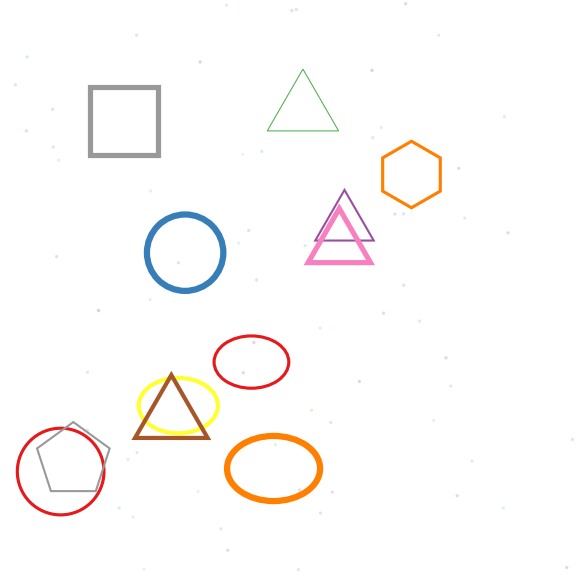[{"shape": "circle", "thickness": 1.5, "radius": 0.38, "center": [0.105, 0.183]}, {"shape": "oval", "thickness": 1.5, "radius": 0.32, "center": [0.435, 0.372]}, {"shape": "circle", "thickness": 3, "radius": 0.33, "center": [0.321, 0.562]}, {"shape": "triangle", "thickness": 0.5, "radius": 0.36, "center": [0.525, 0.808]}, {"shape": "triangle", "thickness": 1, "radius": 0.29, "center": [0.597, 0.612]}, {"shape": "oval", "thickness": 3, "radius": 0.4, "center": [0.474, 0.188]}, {"shape": "hexagon", "thickness": 1.5, "radius": 0.29, "center": [0.713, 0.697]}, {"shape": "oval", "thickness": 2, "radius": 0.34, "center": [0.309, 0.297]}, {"shape": "triangle", "thickness": 2, "radius": 0.36, "center": [0.297, 0.277]}, {"shape": "triangle", "thickness": 2.5, "radius": 0.31, "center": [0.588, 0.576]}, {"shape": "square", "thickness": 2.5, "radius": 0.29, "center": [0.215, 0.789]}, {"shape": "pentagon", "thickness": 1, "radius": 0.33, "center": [0.127, 0.202]}]